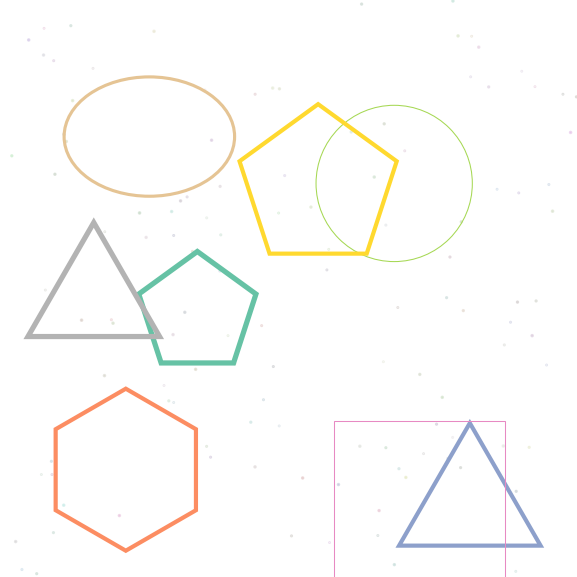[{"shape": "pentagon", "thickness": 2.5, "radius": 0.53, "center": [0.342, 0.457]}, {"shape": "hexagon", "thickness": 2, "radius": 0.7, "center": [0.218, 0.186]}, {"shape": "triangle", "thickness": 2, "radius": 0.71, "center": [0.814, 0.125]}, {"shape": "square", "thickness": 0.5, "radius": 0.74, "center": [0.726, 0.121]}, {"shape": "circle", "thickness": 0.5, "radius": 0.68, "center": [0.683, 0.681]}, {"shape": "pentagon", "thickness": 2, "radius": 0.72, "center": [0.551, 0.676]}, {"shape": "oval", "thickness": 1.5, "radius": 0.74, "center": [0.259, 0.763]}, {"shape": "triangle", "thickness": 2.5, "radius": 0.66, "center": [0.162, 0.482]}]